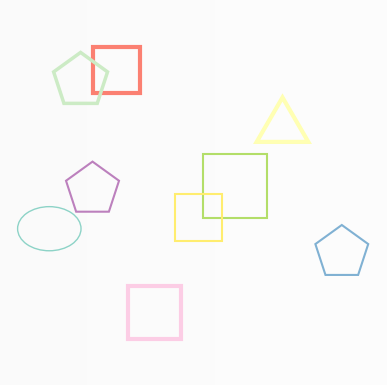[{"shape": "oval", "thickness": 1, "radius": 0.41, "center": [0.127, 0.406]}, {"shape": "triangle", "thickness": 3, "radius": 0.38, "center": [0.729, 0.67]}, {"shape": "square", "thickness": 3, "radius": 0.3, "center": [0.301, 0.818]}, {"shape": "pentagon", "thickness": 1.5, "radius": 0.36, "center": [0.882, 0.344]}, {"shape": "square", "thickness": 1.5, "radius": 0.42, "center": [0.606, 0.516]}, {"shape": "square", "thickness": 3, "radius": 0.34, "center": [0.398, 0.189]}, {"shape": "pentagon", "thickness": 1.5, "radius": 0.36, "center": [0.239, 0.508]}, {"shape": "pentagon", "thickness": 2.5, "radius": 0.37, "center": [0.208, 0.791]}, {"shape": "square", "thickness": 1.5, "radius": 0.31, "center": [0.512, 0.436]}]